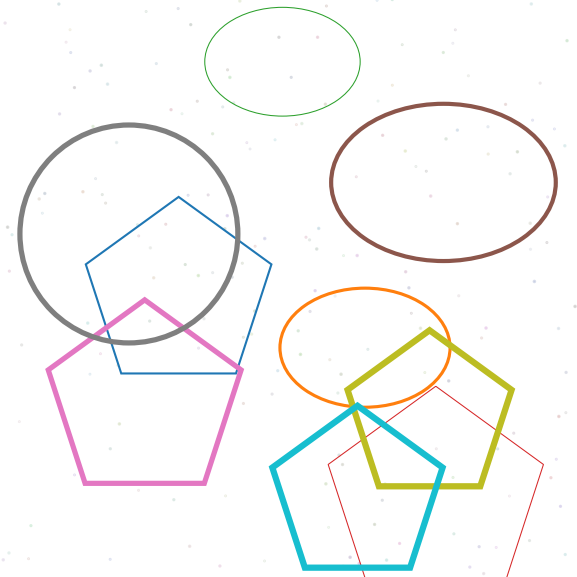[{"shape": "pentagon", "thickness": 1, "radius": 0.84, "center": [0.309, 0.489]}, {"shape": "oval", "thickness": 1.5, "radius": 0.74, "center": [0.632, 0.397]}, {"shape": "oval", "thickness": 0.5, "radius": 0.67, "center": [0.489, 0.892]}, {"shape": "pentagon", "thickness": 0.5, "radius": 0.98, "center": [0.755, 0.134]}, {"shape": "oval", "thickness": 2, "radius": 0.97, "center": [0.768, 0.683]}, {"shape": "pentagon", "thickness": 2.5, "radius": 0.88, "center": [0.251, 0.304]}, {"shape": "circle", "thickness": 2.5, "radius": 0.94, "center": [0.223, 0.594]}, {"shape": "pentagon", "thickness": 3, "radius": 0.75, "center": [0.744, 0.278]}, {"shape": "pentagon", "thickness": 3, "radius": 0.78, "center": [0.619, 0.142]}]